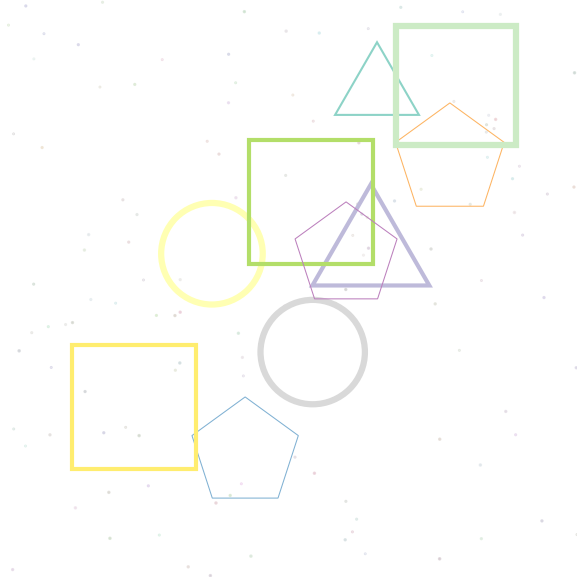[{"shape": "triangle", "thickness": 1, "radius": 0.42, "center": [0.653, 0.842]}, {"shape": "circle", "thickness": 3, "radius": 0.44, "center": [0.367, 0.56]}, {"shape": "triangle", "thickness": 2, "radius": 0.58, "center": [0.642, 0.563]}, {"shape": "pentagon", "thickness": 0.5, "radius": 0.48, "center": [0.424, 0.215]}, {"shape": "pentagon", "thickness": 0.5, "radius": 0.49, "center": [0.779, 0.722]}, {"shape": "square", "thickness": 2, "radius": 0.54, "center": [0.539, 0.649]}, {"shape": "circle", "thickness": 3, "radius": 0.45, "center": [0.541, 0.389]}, {"shape": "pentagon", "thickness": 0.5, "radius": 0.46, "center": [0.599, 0.557]}, {"shape": "square", "thickness": 3, "radius": 0.52, "center": [0.789, 0.851]}, {"shape": "square", "thickness": 2, "radius": 0.54, "center": [0.232, 0.294]}]